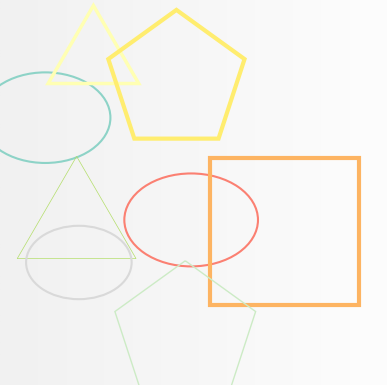[{"shape": "oval", "thickness": 1.5, "radius": 0.84, "center": [0.117, 0.694]}, {"shape": "triangle", "thickness": 2.5, "radius": 0.68, "center": [0.241, 0.851]}, {"shape": "oval", "thickness": 1.5, "radius": 0.86, "center": [0.493, 0.429]}, {"shape": "square", "thickness": 3, "radius": 0.96, "center": [0.735, 0.399]}, {"shape": "triangle", "thickness": 0.5, "radius": 0.89, "center": [0.198, 0.417]}, {"shape": "oval", "thickness": 1.5, "radius": 0.68, "center": [0.204, 0.318]}, {"shape": "pentagon", "thickness": 1, "radius": 0.95, "center": [0.478, 0.132]}, {"shape": "pentagon", "thickness": 3, "radius": 0.92, "center": [0.455, 0.789]}]